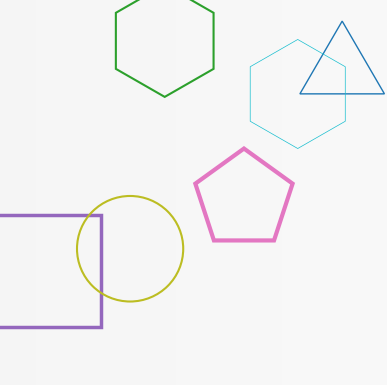[{"shape": "triangle", "thickness": 1, "radius": 0.63, "center": [0.883, 0.819]}, {"shape": "hexagon", "thickness": 1.5, "radius": 0.73, "center": [0.425, 0.894]}, {"shape": "square", "thickness": 2.5, "radius": 0.73, "center": [0.117, 0.297]}, {"shape": "pentagon", "thickness": 3, "radius": 0.66, "center": [0.63, 0.482]}, {"shape": "circle", "thickness": 1.5, "radius": 0.69, "center": [0.336, 0.354]}, {"shape": "hexagon", "thickness": 0.5, "radius": 0.71, "center": [0.768, 0.756]}]